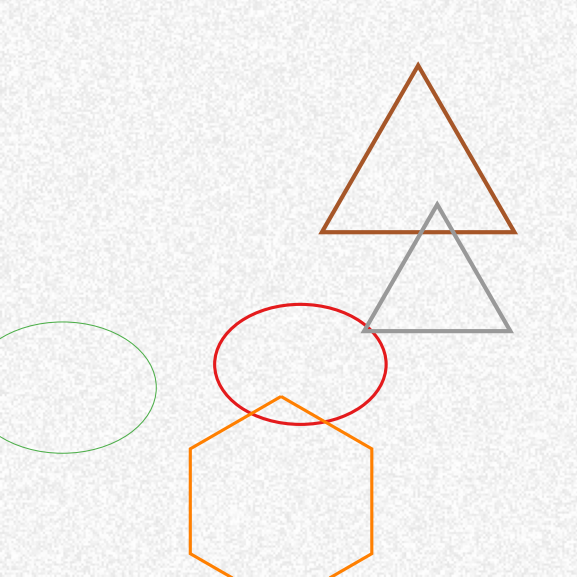[{"shape": "oval", "thickness": 1.5, "radius": 0.74, "center": [0.52, 0.368]}, {"shape": "oval", "thickness": 0.5, "radius": 0.81, "center": [0.108, 0.328]}, {"shape": "hexagon", "thickness": 1.5, "radius": 0.91, "center": [0.487, 0.131]}, {"shape": "triangle", "thickness": 2, "radius": 0.96, "center": [0.724, 0.693]}, {"shape": "triangle", "thickness": 2, "radius": 0.73, "center": [0.757, 0.499]}]